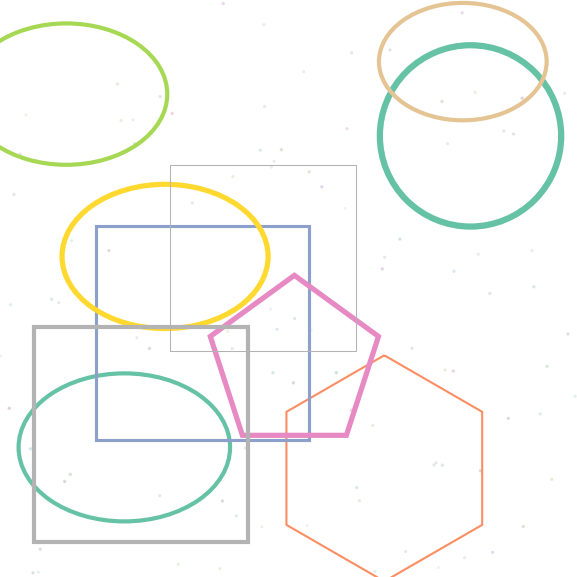[{"shape": "oval", "thickness": 2, "radius": 0.92, "center": [0.215, 0.224]}, {"shape": "circle", "thickness": 3, "radius": 0.78, "center": [0.815, 0.764]}, {"shape": "hexagon", "thickness": 1, "radius": 0.98, "center": [0.665, 0.188]}, {"shape": "square", "thickness": 1.5, "radius": 0.92, "center": [0.351, 0.423]}, {"shape": "pentagon", "thickness": 2.5, "radius": 0.77, "center": [0.51, 0.369]}, {"shape": "oval", "thickness": 2, "radius": 0.87, "center": [0.115, 0.836]}, {"shape": "oval", "thickness": 2.5, "radius": 0.89, "center": [0.286, 0.555]}, {"shape": "oval", "thickness": 2, "radius": 0.73, "center": [0.801, 0.892]}, {"shape": "square", "thickness": 0.5, "radius": 0.81, "center": [0.455, 0.552]}, {"shape": "square", "thickness": 2, "radius": 0.93, "center": [0.244, 0.247]}]